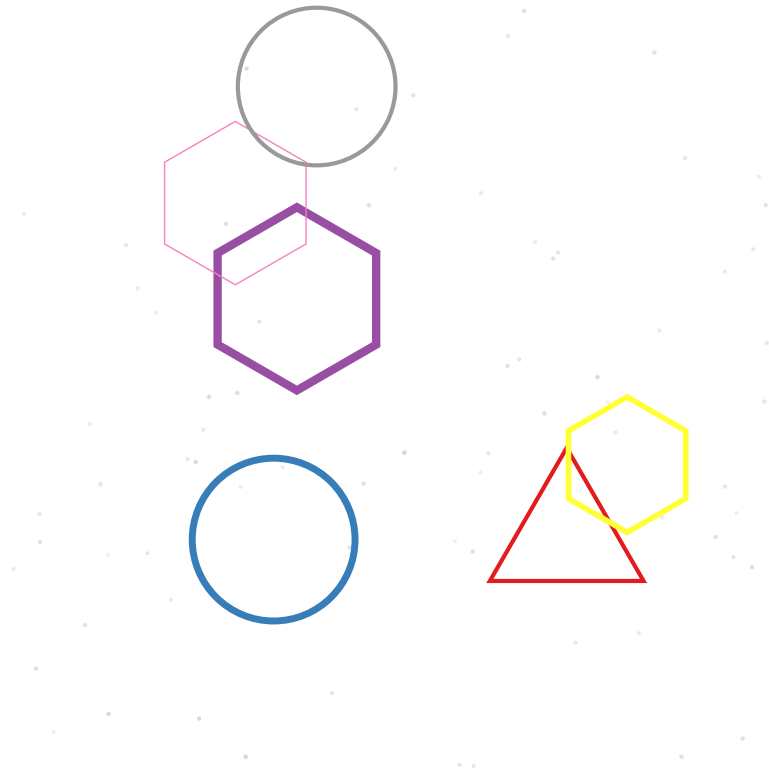[{"shape": "triangle", "thickness": 1.5, "radius": 0.58, "center": [0.736, 0.303]}, {"shape": "circle", "thickness": 2.5, "radius": 0.53, "center": [0.355, 0.299]}, {"shape": "hexagon", "thickness": 3, "radius": 0.59, "center": [0.386, 0.612]}, {"shape": "hexagon", "thickness": 2, "radius": 0.44, "center": [0.814, 0.397]}, {"shape": "hexagon", "thickness": 0.5, "radius": 0.53, "center": [0.306, 0.736]}, {"shape": "circle", "thickness": 1.5, "radius": 0.51, "center": [0.411, 0.888]}]